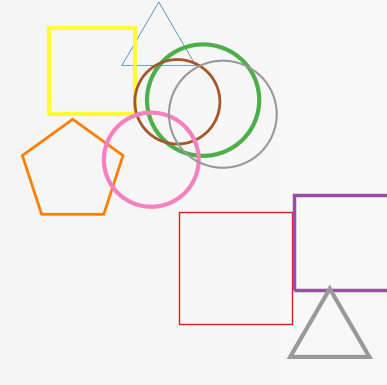[{"shape": "square", "thickness": 1, "radius": 0.73, "center": [0.609, 0.303]}, {"shape": "triangle", "thickness": 0.5, "radius": 0.55, "center": [0.41, 0.885]}, {"shape": "circle", "thickness": 3, "radius": 0.72, "center": [0.524, 0.74]}, {"shape": "square", "thickness": 2.5, "radius": 0.62, "center": [0.883, 0.37]}, {"shape": "pentagon", "thickness": 2, "radius": 0.68, "center": [0.188, 0.554]}, {"shape": "square", "thickness": 3, "radius": 0.56, "center": [0.238, 0.816]}, {"shape": "circle", "thickness": 2, "radius": 0.55, "center": [0.458, 0.736]}, {"shape": "circle", "thickness": 3, "radius": 0.61, "center": [0.39, 0.585]}, {"shape": "triangle", "thickness": 3, "radius": 0.59, "center": [0.851, 0.132]}, {"shape": "circle", "thickness": 1.5, "radius": 0.7, "center": [0.575, 0.703]}]